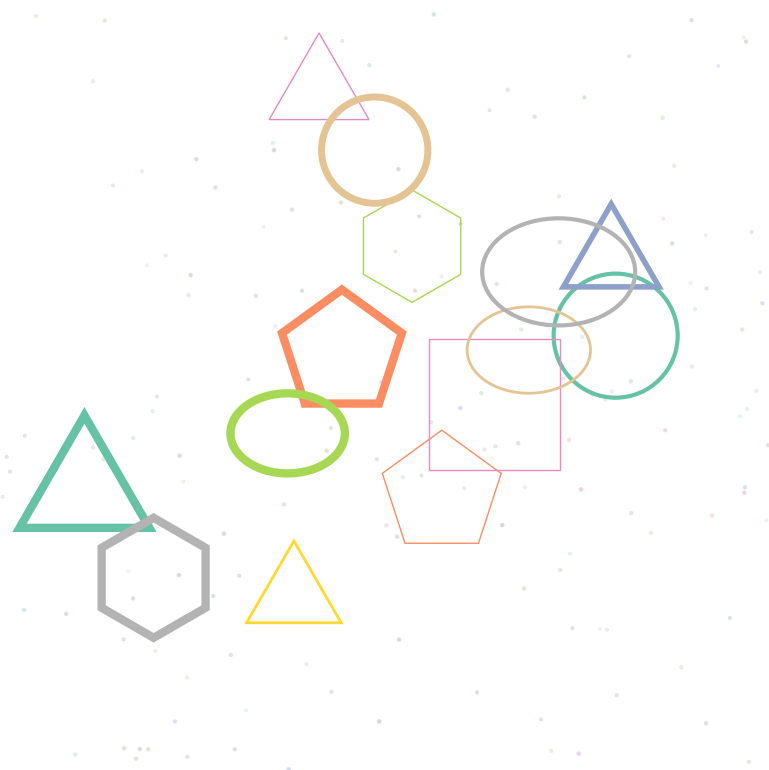[{"shape": "circle", "thickness": 1.5, "radius": 0.4, "center": [0.8, 0.564]}, {"shape": "triangle", "thickness": 3, "radius": 0.49, "center": [0.11, 0.363]}, {"shape": "pentagon", "thickness": 3, "radius": 0.41, "center": [0.444, 0.542]}, {"shape": "pentagon", "thickness": 0.5, "radius": 0.41, "center": [0.574, 0.36]}, {"shape": "triangle", "thickness": 2, "radius": 0.36, "center": [0.794, 0.663]}, {"shape": "square", "thickness": 0.5, "radius": 0.42, "center": [0.642, 0.475]}, {"shape": "triangle", "thickness": 0.5, "radius": 0.37, "center": [0.414, 0.882]}, {"shape": "hexagon", "thickness": 0.5, "radius": 0.36, "center": [0.535, 0.68]}, {"shape": "oval", "thickness": 3, "radius": 0.37, "center": [0.374, 0.437]}, {"shape": "triangle", "thickness": 1, "radius": 0.35, "center": [0.382, 0.227]}, {"shape": "circle", "thickness": 2.5, "radius": 0.35, "center": [0.487, 0.805]}, {"shape": "oval", "thickness": 1, "radius": 0.4, "center": [0.687, 0.545]}, {"shape": "hexagon", "thickness": 3, "radius": 0.39, "center": [0.199, 0.25]}, {"shape": "oval", "thickness": 1.5, "radius": 0.5, "center": [0.726, 0.647]}]